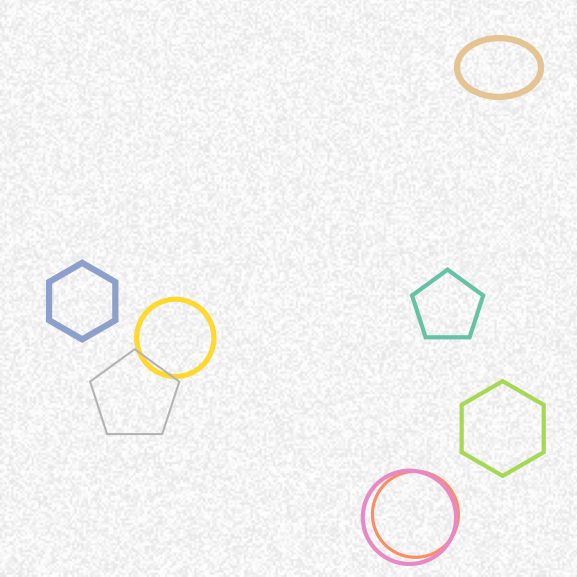[{"shape": "pentagon", "thickness": 2, "radius": 0.32, "center": [0.775, 0.467]}, {"shape": "circle", "thickness": 1.5, "radius": 0.37, "center": [0.719, 0.109]}, {"shape": "hexagon", "thickness": 3, "radius": 0.33, "center": [0.142, 0.478]}, {"shape": "circle", "thickness": 2, "radius": 0.4, "center": [0.709, 0.103]}, {"shape": "hexagon", "thickness": 2, "radius": 0.41, "center": [0.87, 0.257]}, {"shape": "circle", "thickness": 2.5, "radius": 0.33, "center": [0.304, 0.414]}, {"shape": "oval", "thickness": 3, "radius": 0.36, "center": [0.864, 0.882]}, {"shape": "pentagon", "thickness": 1, "radius": 0.41, "center": [0.233, 0.313]}]